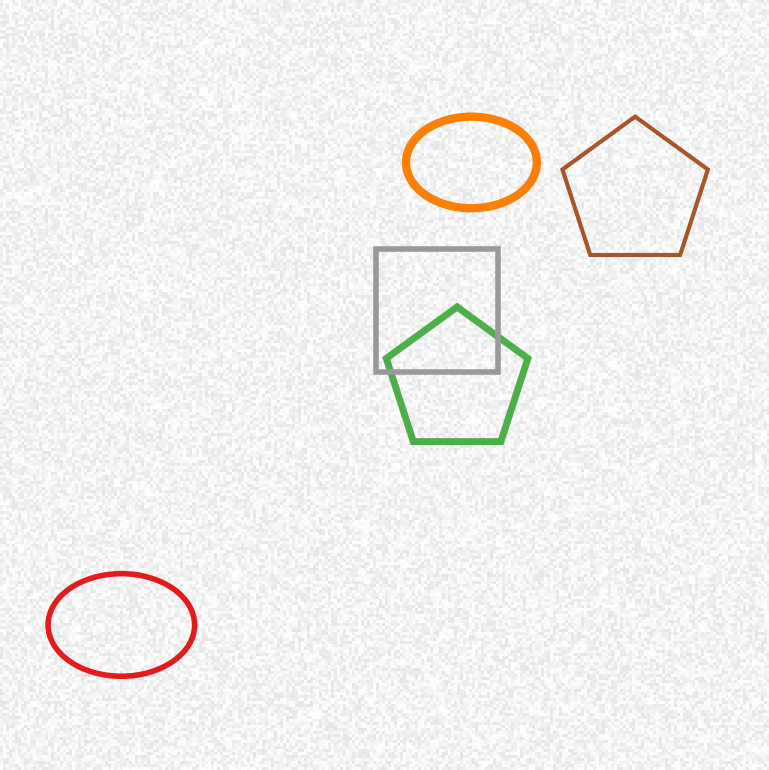[{"shape": "oval", "thickness": 2, "radius": 0.48, "center": [0.158, 0.188]}, {"shape": "pentagon", "thickness": 2.5, "radius": 0.48, "center": [0.594, 0.505]}, {"shape": "oval", "thickness": 3, "radius": 0.42, "center": [0.612, 0.789]}, {"shape": "pentagon", "thickness": 1.5, "radius": 0.5, "center": [0.825, 0.749]}, {"shape": "square", "thickness": 2, "radius": 0.4, "center": [0.567, 0.597]}]